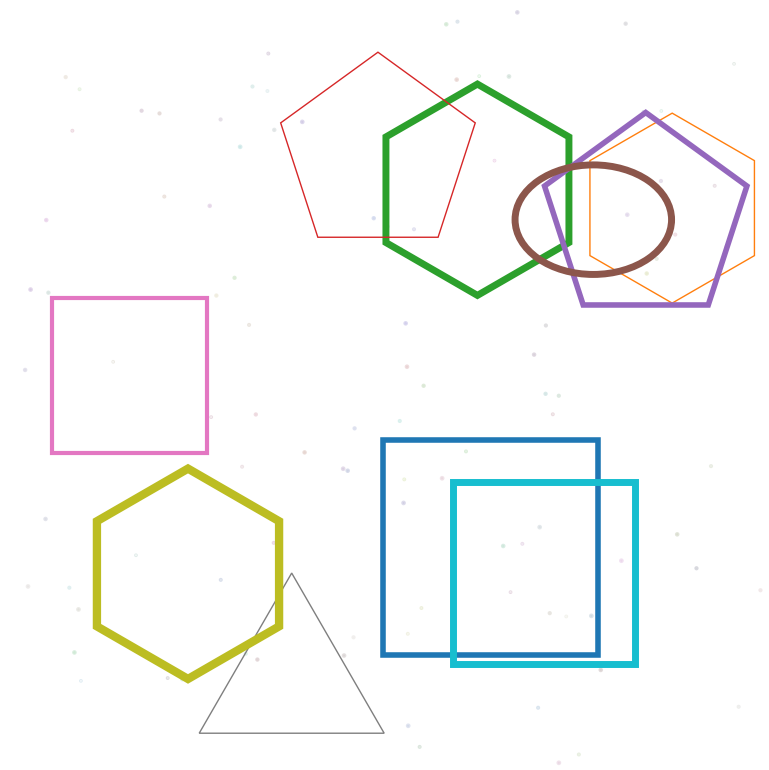[{"shape": "square", "thickness": 2, "radius": 0.7, "center": [0.637, 0.289]}, {"shape": "hexagon", "thickness": 0.5, "radius": 0.62, "center": [0.873, 0.73]}, {"shape": "hexagon", "thickness": 2.5, "radius": 0.69, "center": [0.62, 0.754]}, {"shape": "pentagon", "thickness": 0.5, "radius": 0.66, "center": [0.491, 0.799]}, {"shape": "pentagon", "thickness": 2, "radius": 0.69, "center": [0.839, 0.716]}, {"shape": "oval", "thickness": 2.5, "radius": 0.51, "center": [0.771, 0.715]}, {"shape": "square", "thickness": 1.5, "radius": 0.5, "center": [0.168, 0.512]}, {"shape": "triangle", "thickness": 0.5, "radius": 0.69, "center": [0.379, 0.117]}, {"shape": "hexagon", "thickness": 3, "radius": 0.68, "center": [0.244, 0.255]}, {"shape": "square", "thickness": 2.5, "radius": 0.59, "center": [0.706, 0.256]}]